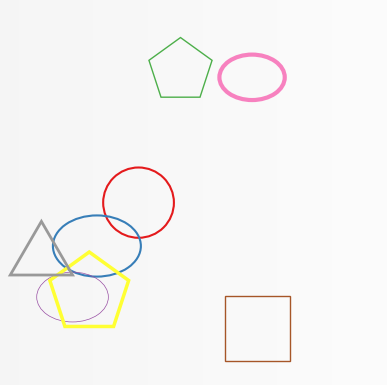[{"shape": "circle", "thickness": 1.5, "radius": 0.46, "center": [0.358, 0.474]}, {"shape": "oval", "thickness": 1.5, "radius": 0.57, "center": [0.25, 0.361]}, {"shape": "pentagon", "thickness": 1, "radius": 0.43, "center": [0.466, 0.817]}, {"shape": "oval", "thickness": 0.5, "radius": 0.46, "center": [0.187, 0.228]}, {"shape": "pentagon", "thickness": 2.5, "radius": 0.53, "center": [0.23, 0.239]}, {"shape": "square", "thickness": 1, "radius": 0.42, "center": [0.666, 0.147]}, {"shape": "oval", "thickness": 3, "radius": 0.42, "center": [0.651, 0.799]}, {"shape": "triangle", "thickness": 2, "radius": 0.46, "center": [0.107, 0.332]}]